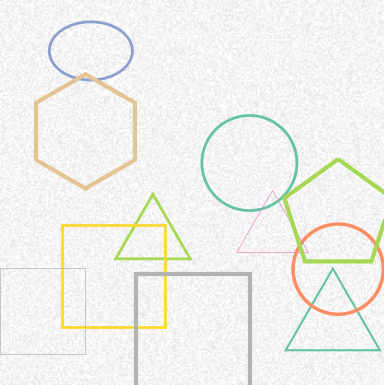[{"shape": "circle", "thickness": 2, "radius": 0.62, "center": [0.648, 0.577]}, {"shape": "triangle", "thickness": 1.5, "radius": 0.71, "center": [0.864, 0.161]}, {"shape": "circle", "thickness": 2.5, "radius": 0.59, "center": [0.878, 0.301]}, {"shape": "oval", "thickness": 2, "radius": 0.54, "center": [0.236, 0.868]}, {"shape": "triangle", "thickness": 0.5, "radius": 0.54, "center": [0.708, 0.398]}, {"shape": "triangle", "thickness": 2, "radius": 0.56, "center": [0.397, 0.384]}, {"shape": "pentagon", "thickness": 3, "radius": 0.73, "center": [0.878, 0.44]}, {"shape": "square", "thickness": 2, "radius": 0.66, "center": [0.295, 0.283]}, {"shape": "hexagon", "thickness": 3, "radius": 0.74, "center": [0.222, 0.659]}, {"shape": "square", "thickness": 3, "radius": 0.74, "center": [0.501, 0.14]}, {"shape": "square", "thickness": 0.5, "radius": 0.55, "center": [0.111, 0.193]}]